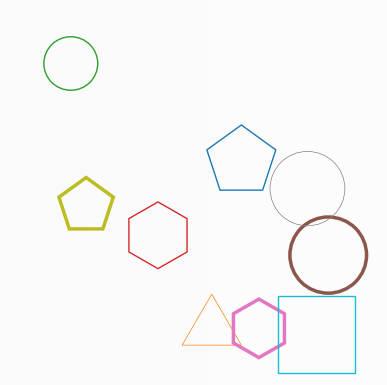[{"shape": "pentagon", "thickness": 1, "radius": 0.47, "center": [0.623, 0.582]}, {"shape": "triangle", "thickness": 0.5, "radius": 0.44, "center": [0.546, 0.148]}, {"shape": "circle", "thickness": 1, "radius": 0.35, "center": [0.183, 0.835]}, {"shape": "hexagon", "thickness": 1, "radius": 0.43, "center": [0.408, 0.389]}, {"shape": "circle", "thickness": 2.5, "radius": 0.49, "center": [0.847, 0.337]}, {"shape": "hexagon", "thickness": 2.5, "radius": 0.38, "center": [0.668, 0.147]}, {"shape": "circle", "thickness": 0.5, "radius": 0.48, "center": [0.793, 0.51]}, {"shape": "pentagon", "thickness": 2.5, "radius": 0.37, "center": [0.222, 0.465]}, {"shape": "square", "thickness": 1, "radius": 0.5, "center": [0.816, 0.131]}]